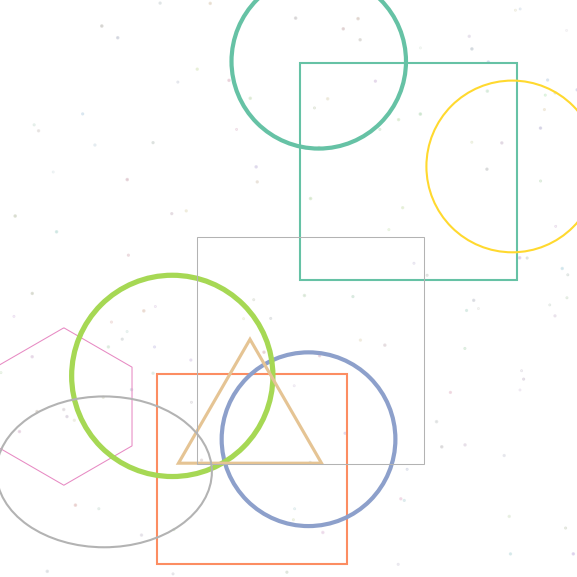[{"shape": "square", "thickness": 1, "radius": 0.94, "center": [0.708, 0.701]}, {"shape": "circle", "thickness": 2, "radius": 0.76, "center": [0.552, 0.893]}, {"shape": "square", "thickness": 1, "radius": 0.82, "center": [0.436, 0.187]}, {"shape": "circle", "thickness": 2, "radius": 0.75, "center": [0.534, 0.239]}, {"shape": "hexagon", "thickness": 0.5, "radius": 0.68, "center": [0.111, 0.295]}, {"shape": "circle", "thickness": 2.5, "radius": 0.87, "center": [0.298, 0.348]}, {"shape": "circle", "thickness": 1, "radius": 0.74, "center": [0.887, 0.711]}, {"shape": "triangle", "thickness": 1.5, "radius": 0.72, "center": [0.433, 0.269]}, {"shape": "square", "thickness": 0.5, "radius": 0.98, "center": [0.538, 0.392]}, {"shape": "oval", "thickness": 1, "radius": 0.93, "center": [0.18, 0.182]}]